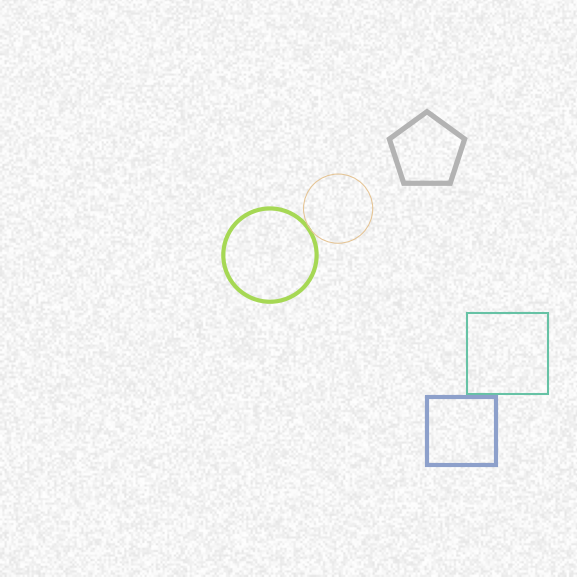[{"shape": "square", "thickness": 1, "radius": 0.35, "center": [0.879, 0.387]}, {"shape": "square", "thickness": 2, "radius": 0.3, "center": [0.799, 0.253]}, {"shape": "circle", "thickness": 2, "radius": 0.4, "center": [0.467, 0.557]}, {"shape": "circle", "thickness": 0.5, "radius": 0.3, "center": [0.586, 0.638]}, {"shape": "pentagon", "thickness": 2.5, "radius": 0.34, "center": [0.739, 0.737]}]